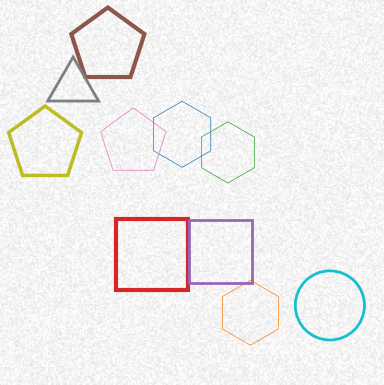[{"shape": "hexagon", "thickness": 0.5, "radius": 0.43, "center": [0.473, 0.651]}, {"shape": "hexagon", "thickness": 0.5, "radius": 0.42, "center": [0.65, 0.188]}, {"shape": "hexagon", "thickness": 0.5, "radius": 0.4, "center": [0.592, 0.604]}, {"shape": "square", "thickness": 3, "radius": 0.47, "center": [0.395, 0.339]}, {"shape": "square", "thickness": 2, "radius": 0.41, "center": [0.573, 0.347]}, {"shape": "pentagon", "thickness": 3, "radius": 0.5, "center": [0.28, 0.881]}, {"shape": "pentagon", "thickness": 0.5, "radius": 0.45, "center": [0.346, 0.63]}, {"shape": "triangle", "thickness": 2, "radius": 0.38, "center": [0.19, 0.776]}, {"shape": "pentagon", "thickness": 2.5, "radius": 0.5, "center": [0.117, 0.625]}, {"shape": "circle", "thickness": 2, "radius": 0.45, "center": [0.857, 0.207]}]